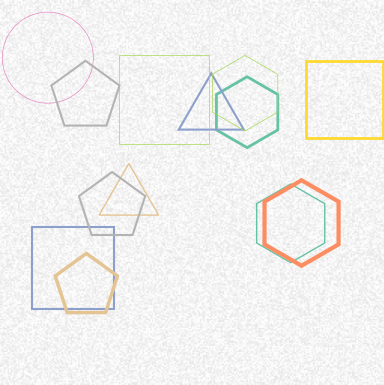[{"shape": "hexagon", "thickness": 1, "radius": 0.51, "center": [0.755, 0.42]}, {"shape": "hexagon", "thickness": 2, "radius": 0.46, "center": [0.642, 0.709]}, {"shape": "hexagon", "thickness": 3, "radius": 0.56, "center": [0.783, 0.421]}, {"shape": "triangle", "thickness": 1.5, "radius": 0.49, "center": [0.549, 0.712]}, {"shape": "square", "thickness": 1.5, "radius": 0.53, "center": [0.191, 0.303]}, {"shape": "circle", "thickness": 0.5, "radius": 0.59, "center": [0.124, 0.85]}, {"shape": "square", "thickness": 0.5, "radius": 0.58, "center": [0.427, 0.742]}, {"shape": "hexagon", "thickness": 0.5, "radius": 0.49, "center": [0.637, 0.758]}, {"shape": "square", "thickness": 2, "radius": 0.51, "center": [0.895, 0.741]}, {"shape": "triangle", "thickness": 1, "radius": 0.45, "center": [0.335, 0.486]}, {"shape": "pentagon", "thickness": 2.5, "radius": 0.42, "center": [0.224, 0.257]}, {"shape": "pentagon", "thickness": 1.5, "radius": 0.47, "center": [0.222, 0.749]}, {"shape": "pentagon", "thickness": 1.5, "radius": 0.45, "center": [0.291, 0.463]}]